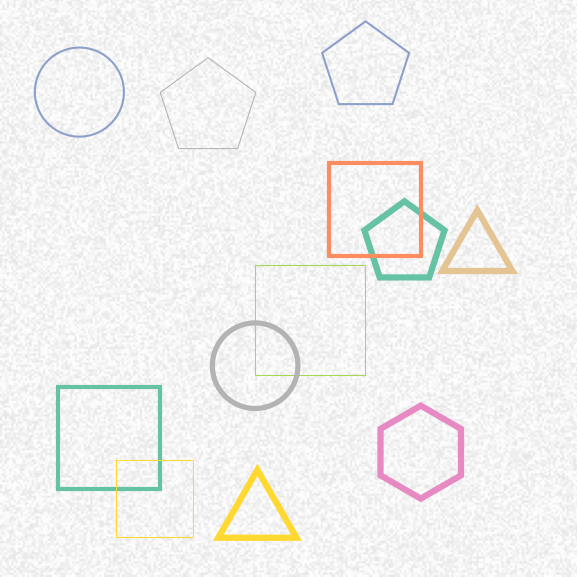[{"shape": "square", "thickness": 2, "radius": 0.44, "center": [0.188, 0.241]}, {"shape": "pentagon", "thickness": 3, "radius": 0.36, "center": [0.7, 0.578]}, {"shape": "square", "thickness": 2, "radius": 0.4, "center": [0.65, 0.636]}, {"shape": "circle", "thickness": 1, "radius": 0.39, "center": [0.137, 0.84]}, {"shape": "pentagon", "thickness": 1, "radius": 0.4, "center": [0.633, 0.883]}, {"shape": "hexagon", "thickness": 3, "radius": 0.4, "center": [0.729, 0.216]}, {"shape": "square", "thickness": 0.5, "radius": 0.47, "center": [0.537, 0.446]}, {"shape": "square", "thickness": 0.5, "radius": 0.33, "center": [0.267, 0.136]}, {"shape": "triangle", "thickness": 3, "radius": 0.39, "center": [0.446, 0.107]}, {"shape": "triangle", "thickness": 3, "radius": 0.35, "center": [0.827, 0.565]}, {"shape": "circle", "thickness": 2.5, "radius": 0.37, "center": [0.442, 0.366]}, {"shape": "pentagon", "thickness": 0.5, "radius": 0.44, "center": [0.36, 0.812]}]